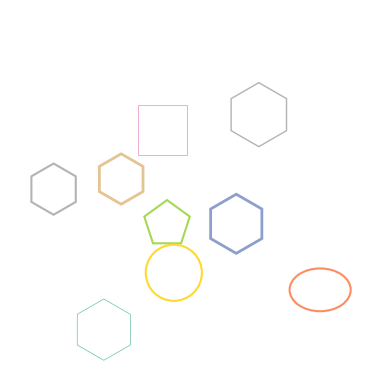[{"shape": "hexagon", "thickness": 0.5, "radius": 0.4, "center": [0.27, 0.144]}, {"shape": "oval", "thickness": 1.5, "radius": 0.4, "center": [0.832, 0.247]}, {"shape": "hexagon", "thickness": 2, "radius": 0.38, "center": [0.614, 0.419]}, {"shape": "square", "thickness": 0.5, "radius": 0.32, "center": [0.422, 0.662]}, {"shape": "pentagon", "thickness": 1.5, "radius": 0.31, "center": [0.434, 0.418]}, {"shape": "circle", "thickness": 1.5, "radius": 0.36, "center": [0.451, 0.292]}, {"shape": "hexagon", "thickness": 2, "radius": 0.33, "center": [0.315, 0.535]}, {"shape": "hexagon", "thickness": 1, "radius": 0.42, "center": [0.672, 0.702]}, {"shape": "hexagon", "thickness": 1.5, "radius": 0.33, "center": [0.139, 0.509]}]